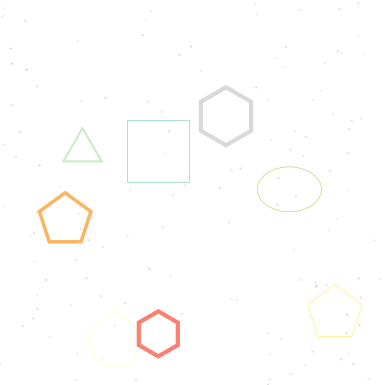[{"shape": "square", "thickness": 0.5, "radius": 0.4, "center": [0.409, 0.609]}, {"shape": "pentagon", "thickness": 0.5, "radius": 0.39, "center": [0.299, 0.115]}, {"shape": "hexagon", "thickness": 3, "radius": 0.29, "center": [0.411, 0.133]}, {"shape": "pentagon", "thickness": 2.5, "radius": 0.35, "center": [0.169, 0.429]}, {"shape": "oval", "thickness": 0.5, "radius": 0.42, "center": [0.752, 0.508]}, {"shape": "hexagon", "thickness": 3, "radius": 0.38, "center": [0.587, 0.698]}, {"shape": "triangle", "thickness": 1.5, "radius": 0.29, "center": [0.214, 0.61]}, {"shape": "pentagon", "thickness": 0.5, "radius": 0.37, "center": [0.87, 0.186]}]